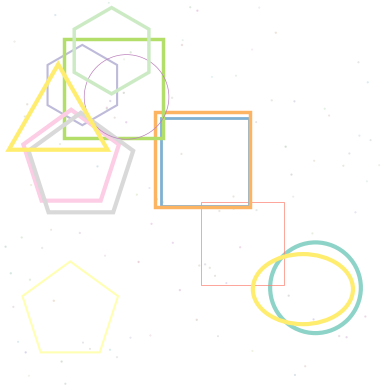[{"shape": "circle", "thickness": 3, "radius": 0.59, "center": [0.819, 0.253]}, {"shape": "pentagon", "thickness": 1.5, "radius": 0.65, "center": [0.182, 0.19]}, {"shape": "hexagon", "thickness": 1.5, "radius": 0.52, "center": [0.214, 0.779]}, {"shape": "square", "thickness": 0.5, "radius": 0.54, "center": [0.629, 0.368]}, {"shape": "square", "thickness": 2, "radius": 0.58, "center": [0.532, 0.579]}, {"shape": "square", "thickness": 2.5, "radius": 0.62, "center": [0.525, 0.586]}, {"shape": "square", "thickness": 2.5, "radius": 0.64, "center": [0.295, 0.77]}, {"shape": "pentagon", "thickness": 3, "radius": 0.65, "center": [0.185, 0.584]}, {"shape": "pentagon", "thickness": 3, "radius": 0.71, "center": [0.21, 0.564]}, {"shape": "circle", "thickness": 0.5, "radius": 0.55, "center": [0.329, 0.748]}, {"shape": "hexagon", "thickness": 2.5, "radius": 0.56, "center": [0.29, 0.868]}, {"shape": "triangle", "thickness": 3, "radius": 0.74, "center": [0.151, 0.685]}, {"shape": "oval", "thickness": 3, "radius": 0.65, "center": [0.787, 0.249]}]